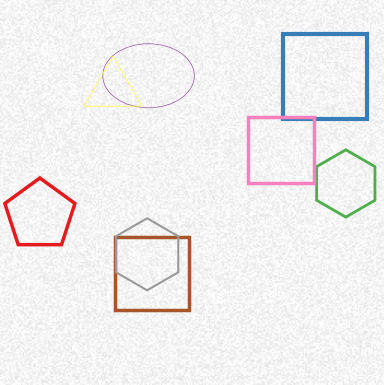[{"shape": "pentagon", "thickness": 2.5, "radius": 0.48, "center": [0.104, 0.442]}, {"shape": "square", "thickness": 3, "radius": 0.55, "center": [0.844, 0.801]}, {"shape": "hexagon", "thickness": 2, "radius": 0.44, "center": [0.898, 0.524]}, {"shape": "oval", "thickness": 0.5, "radius": 0.59, "center": [0.386, 0.803]}, {"shape": "triangle", "thickness": 0.5, "radius": 0.43, "center": [0.293, 0.768]}, {"shape": "square", "thickness": 2.5, "radius": 0.48, "center": [0.395, 0.289]}, {"shape": "square", "thickness": 2.5, "radius": 0.43, "center": [0.731, 0.609]}, {"shape": "hexagon", "thickness": 1.5, "radius": 0.47, "center": [0.382, 0.34]}]